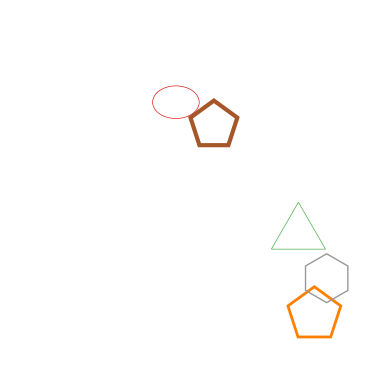[{"shape": "oval", "thickness": 0.5, "radius": 0.3, "center": [0.457, 0.735]}, {"shape": "triangle", "thickness": 0.5, "radius": 0.41, "center": [0.775, 0.393]}, {"shape": "pentagon", "thickness": 2, "radius": 0.36, "center": [0.817, 0.183]}, {"shape": "pentagon", "thickness": 3, "radius": 0.32, "center": [0.556, 0.675]}, {"shape": "hexagon", "thickness": 1, "radius": 0.32, "center": [0.849, 0.277]}]